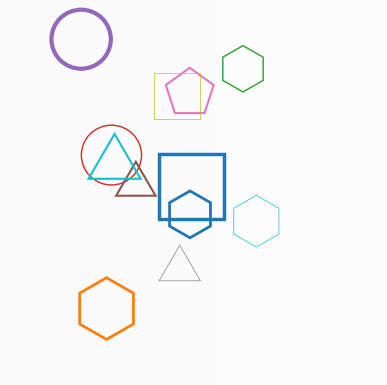[{"shape": "square", "thickness": 2.5, "radius": 0.42, "center": [0.494, 0.516]}, {"shape": "hexagon", "thickness": 2, "radius": 0.3, "center": [0.49, 0.443]}, {"shape": "hexagon", "thickness": 2, "radius": 0.4, "center": [0.275, 0.199]}, {"shape": "hexagon", "thickness": 1, "radius": 0.3, "center": [0.627, 0.821]}, {"shape": "circle", "thickness": 1, "radius": 0.39, "center": [0.288, 0.597]}, {"shape": "circle", "thickness": 3, "radius": 0.38, "center": [0.209, 0.898]}, {"shape": "triangle", "thickness": 1.5, "radius": 0.29, "center": [0.351, 0.521]}, {"shape": "pentagon", "thickness": 1.5, "radius": 0.33, "center": [0.49, 0.759]}, {"shape": "triangle", "thickness": 0.5, "radius": 0.31, "center": [0.464, 0.301]}, {"shape": "square", "thickness": 0.5, "radius": 0.3, "center": [0.458, 0.751]}, {"shape": "hexagon", "thickness": 0.5, "radius": 0.34, "center": [0.662, 0.426]}, {"shape": "triangle", "thickness": 1.5, "radius": 0.39, "center": [0.296, 0.574]}]